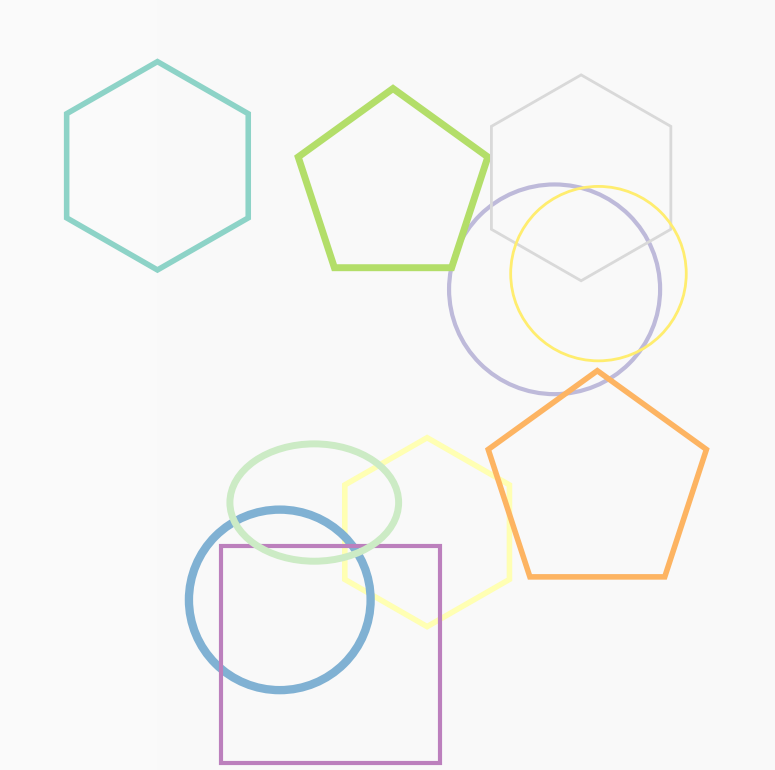[{"shape": "hexagon", "thickness": 2, "radius": 0.68, "center": [0.203, 0.785]}, {"shape": "hexagon", "thickness": 2, "radius": 0.61, "center": [0.551, 0.309]}, {"shape": "circle", "thickness": 1.5, "radius": 0.68, "center": [0.716, 0.624]}, {"shape": "circle", "thickness": 3, "radius": 0.59, "center": [0.361, 0.221]}, {"shape": "pentagon", "thickness": 2, "radius": 0.74, "center": [0.771, 0.371]}, {"shape": "pentagon", "thickness": 2.5, "radius": 0.64, "center": [0.507, 0.756]}, {"shape": "hexagon", "thickness": 1, "radius": 0.67, "center": [0.75, 0.769]}, {"shape": "square", "thickness": 1.5, "radius": 0.7, "center": [0.427, 0.151]}, {"shape": "oval", "thickness": 2.5, "radius": 0.54, "center": [0.406, 0.347]}, {"shape": "circle", "thickness": 1, "radius": 0.57, "center": [0.772, 0.645]}]